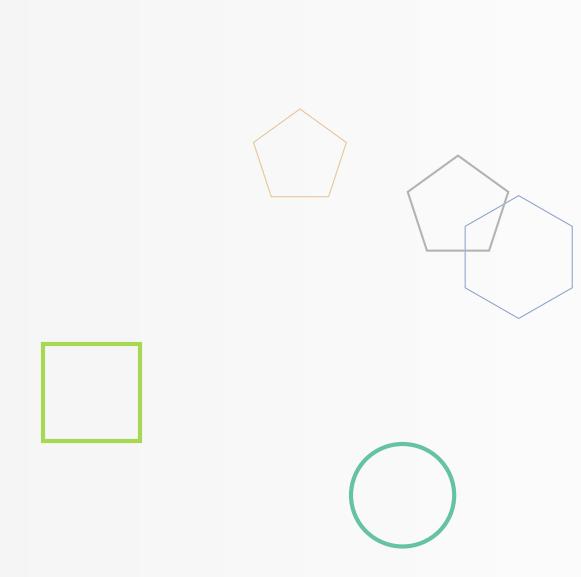[{"shape": "circle", "thickness": 2, "radius": 0.44, "center": [0.693, 0.142]}, {"shape": "hexagon", "thickness": 0.5, "radius": 0.53, "center": [0.892, 0.554]}, {"shape": "square", "thickness": 2, "radius": 0.42, "center": [0.157, 0.319]}, {"shape": "pentagon", "thickness": 0.5, "radius": 0.42, "center": [0.516, 0.726]}, {"shape": "pentagon", "thickness": 1, "radius": 0.45, "center": [0.788, 0.639]}]